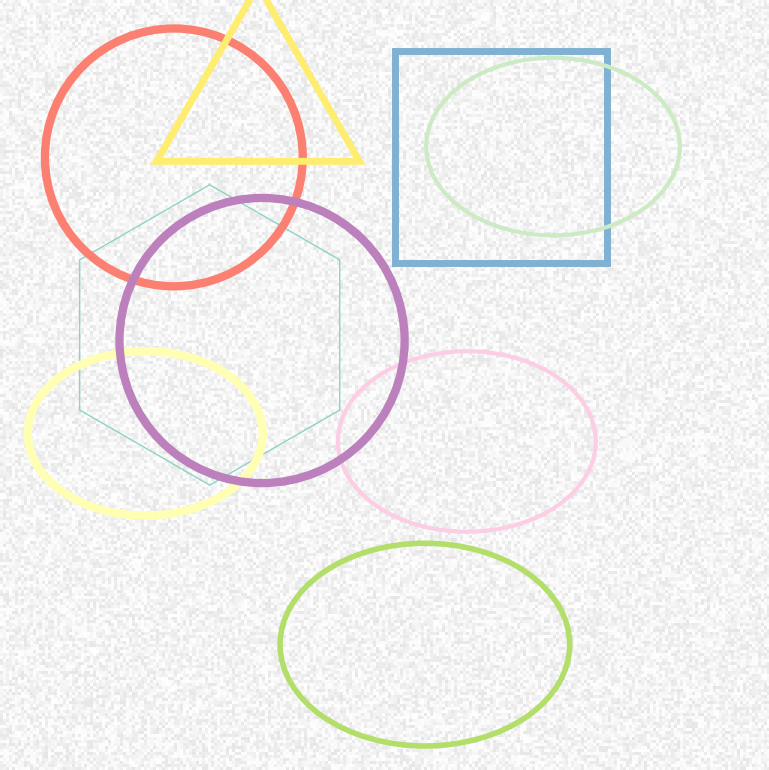[{"shape": "hexagon", "thickness": 0.5, "radius": 0.98, "center": [0.272, 0.565]}, {"shape": "oval", "thickness": 3, "radius": 0.76, "center": [0.189, 0.437]}, {"shape": "circle", "thickness": 3, "radius": 0.84, "center": [0.226, 0.796]}, {"shape": "square", "thickness": 2.5, "radius": 0.69, "center": [0.65, 0.796]}, {"shape": "oval", "thickness": 2, "radius": 0.94, "center": [0.552, 0.163]}, {"shape": "oval", "thickness": 1.5, "radius": 0.84, "center": [0.606, 0.427]}, {"shape": "circle", "thickness": 3, "radius": 0.93, "center": [0.34, 0.558]}, {"shape": "oval", "thickness": 1.5, "radius": 0.82, "center": [0.718, 0.81]}, {"shape": "triangle", "thickness": 2.5, "radius": 0.76, "center": [0.335, 0.867]}]